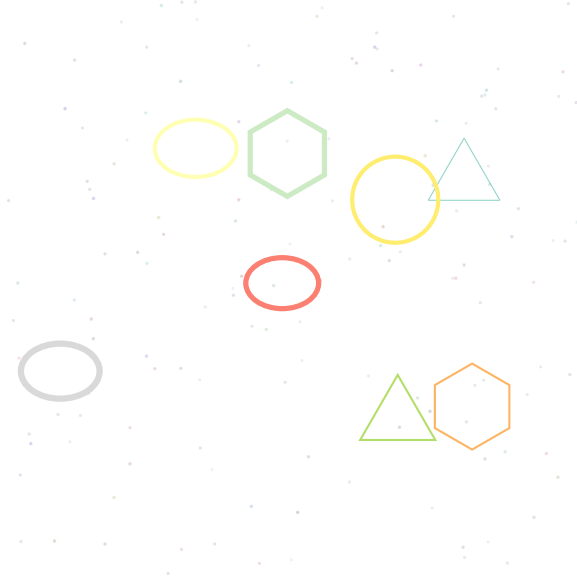[{"shape": "triangle", "thickness": 0.5, "radius": 0.36, "center": [0.804, 0.688]}, {"shape": "oval", "thickness": 2, "radius": 0.35, "center": [0.339, 0.742]}, {"shape": "oval", "thickness": 2.5, "radius": 0.32, "center": [0.489, 0.509]}, {"shape": "hexagon", "thickness": 1, "radius": 0.37, "center": [0.818, 0.295]}, {"shape": "triangle", "thickness": 1, "radius": 0.38, "center": [0.689, 0.275]}, {"shape": "oval", "thickness": 3, "radius": 0.34, "center": [0.104, 0.356]}, {"shape": "hexagon", "thickness": 2.5, "radius": 0.37, "center": [0.498, 0.733]}, {"shape": "circle", "thickness": 2, "radius": 0.37, "center": [0.684, 0.653]}]